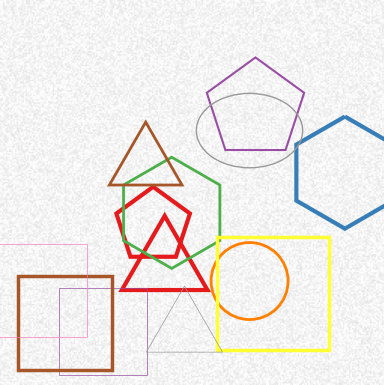[{"shape": "triangle", "thickness": 3, "radius": 0.64, "center": [0.428, 0.311]}, {"shape": "pentagon", "thickness": 3, "radius": 0.5, "center": [0.398, 0.414]}, {"shape": "hexagon", "thickness": 3, "radius": 0.73, "center": [0.896, 0.552]}, {"shape": "hexagon", "thickness": 2, "radius": 0.72, "center": [0.446, 0.447]}, {"shape": "square", "thickness": 0.5, "radius": 0.57, "center": [0.267, 0.139]}, {"shape": "pentagon", "thickness": 1.5, "radius": 0.66, "center": [0.664, 0.718]}, {"shape": "circle", "thickness": 2, "radius": 0.5, "center": [0.648, 0.27]}, {"shape": "square", "thickness": 2.5, "radius": 0.73, "center": [0.709, 0.237]}, {"shape": "square", "thickness": 2.5, "radius": 0.61, "center": [0.168, 0.161]}, {"shape": "triangle", "thickness": 2, "radius": 0.54, "center": [0.378, 0.574]}, {"shape": "square", "thickness": 0.5, "radius": 0.6, "center": [0.106, 0.246]}, {"shape": "triangle", "thickness": 0.5, "radius": 0.57, "center": [0.479, 0.142]}, {"shape": "oval", "thickness": 1, "radius": 0.69, "center": [0.648, 0.661]}]